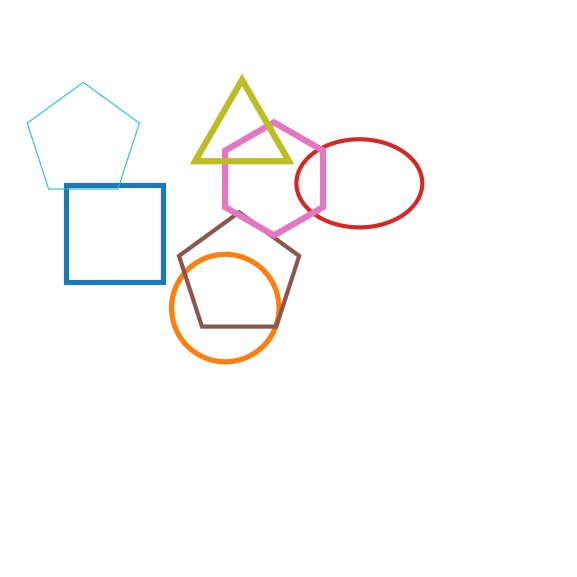[{"shape": "square", "thickness": 2.5, "radius": 0.42, "center": [0.198, 0.595]}, {"shape": "circle", "thickness": 2.5, "radius": 0.47, "center": [0.39, 0.466]}, {"shape": "oval", "thickness": 2, "radius": 0.55, "center": [0.622, 0.682]}, {"shape": "pentagon", "thickness": 2, "radius": 0.55, "center": [0.414, 0.522]}, {"shape": "hexagon", "thickness": 3, "radius": 0.49, "center": [0.475, 0.689]}, {"shape": "triangle", "thickness": 3, "radius": 0.47, "center": [0.419, 0.767]}, {"shape": "pentagon", "thickness": 0.5, "radius": 0.51, "center": [0.144, 0.754]}]